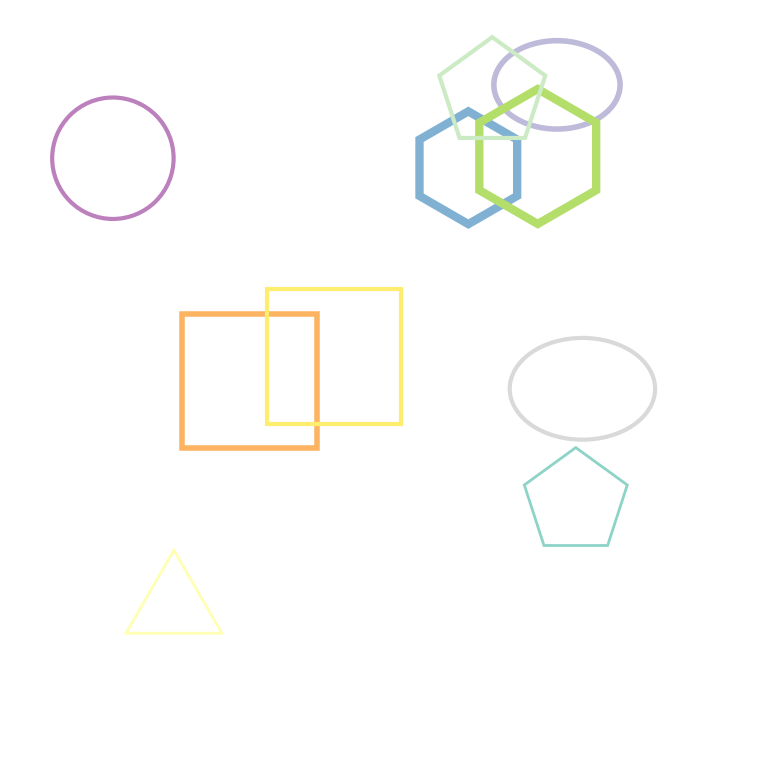[{"shape": "pentagon", "thickness": 1, "radius": 0.35, "center": [0.748, 0.348]}, {"shape": "triangle", "thickness": 1, "radius": 0.36, "center": [0.226, 0.214]}, {"shape": "oval", "thickness": 2, "radius": 0.41, "center": [0.723, 0.89]}, {"shape": "hexagon", "thickness": 3, "radius": 0.37, "center": [0.608, 0.782]}, {"shape": "square", "thickness": 2, "radius": 0.44, "center": [0.324, 0.505]}, {"shape": "hexagon", "thickness": 3, "radius": 0.44, "center": [0.698, 0.797]}, {"shape": "oval", "thickness": 1.5, "radius": 0.47, "center": [0.756, 0.495]}, {"shape": "circle", "thickness": 1.5, "radius": 0.39, "center": [0.147, 0.795]}, {"shape": "pentagon", "thickness": 1.5, "radius": 0.36, "center": [0.639, 0.879]}, {"shape": "square", "thickness": 1.5, "radius": 0.44, "center": [0.434, 0.537]}]